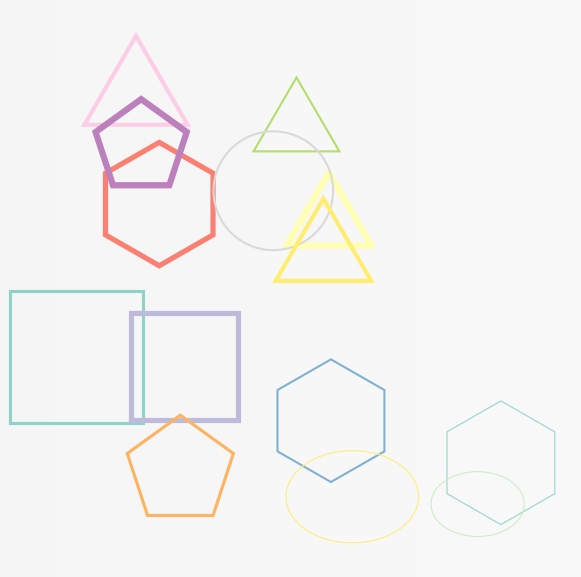[{"shape": "square", "thickness": 1.5, "radius": 0.57, "center": [0.131, 0.381]}, {"shape": "hexagon", "thickness": 0.5, "radius": 0.54, "center": [0.862, 0.198]}, {"shape": "triangle", "thickness": 3, "radius": 0.42, "center": [0.566, 0.616]}, {"shape": "square", "thickness": 2.5, "radius": 0.46, "center": [0.318, 0.364]}, {"shape": "hexagon", "thickness": 2.5, "radius": 0.53, "center": [0.274, 0.646]}, {"shape": "hexagon", "thickness": 1, "radius": 0.53, "center": [0.569, 0.271]}, {"shape": "pentagon", "thickness": 1.5, "radius": 0.48, "center": [0.31, 0.184]}, {"shape": "triangle", "thickness": 1, "radius": 0.43, "center": [0.51, 0.78]}, {"shape": "triangle", "thickness": 2, "radius": 0.51, "center": [0.234, 0.834]}, {"shape": "circle", "thickness": 1, "radius": 0.51, "center": [0.47, 0.669]}, {"shape": "pentagon", "thickness": 3, "radius": 0.41, "center": [0.243, 0.745]}, {"shape": "oval", "thickness": 0.5, "radius": 0.4, "center": [0.822, 0.126]}, {"shape": "oval", "thickness": 0.5, "radius": 0.57, "center": [0.606, 0.139]}, {"shape": "triangle", "thickness": 2, "radius": 0.47, "center": [0.556, 0.56]}]